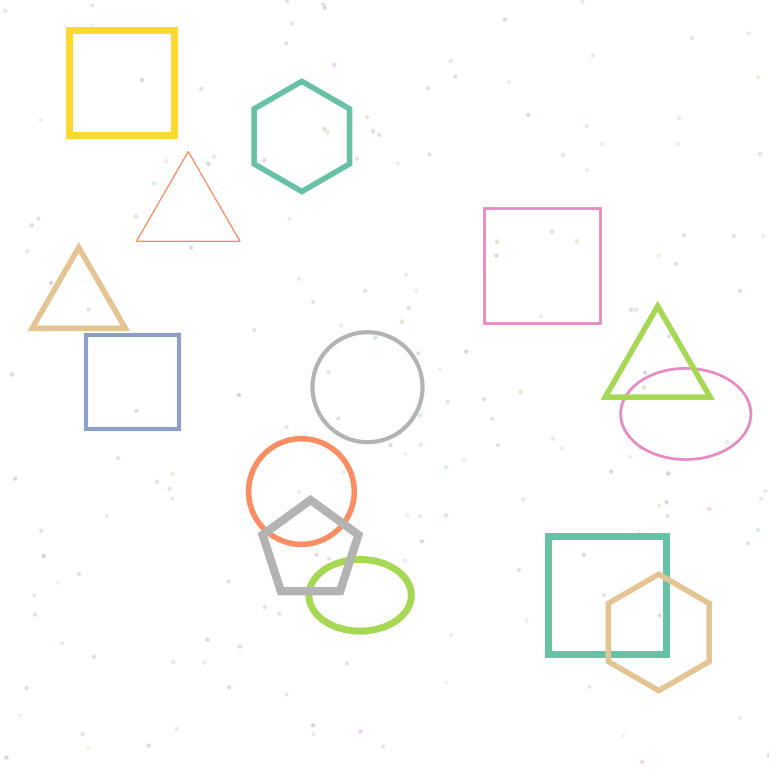[{"shape": "hexagon", "thickness": 2, "radius": 0.36, "center": [0.392, 0.823]}, {"shape": "square", "thickness": 2.5, "radius": 0.38, "center": [0.789, 0.227]}, {"shape": "circle", "thickness": 2, "radius": 0.34, "center": [0.391, 0.362]}, {"shape": "triangle", "thickness": 0.5, "radius": 0.39, "center": [0.244, 0.725]}, {"shape": "square", "thickness": 1.5, "radius": 0.3, "center": [0.173, 0.504]}, {"shape": "square", "thickness": 1, "radius": 0.38, "center": [0.704, 0.655]}, {"shape": "oval", "thickness": 1, "radius": 0.42, "center": [0.891, 0.462]}, {"shape": "triangle", "thickness": 2, "radius": 0.39, "center": [0.854, 0.524]}, {"shape": "oval", "thickness": 2.5, "radius": 0.33, "center": [0.468, 0.227]}, {"shape": "square", "thickness": 2.5, "radius": 0.34, "center": [0.158, 0.893]}, {"shape": "hexagon", "thickness": 2, "radius": 0.38, "center": [0.856, 0.179]}, {"shape": "triangle", "thickness": 2, "radius": 0.35, "center": [0.102, 0.609]}, {"shape": "pentagon", "thickness": 3, "radius": 0.33, "center": [0.403, 0.285]}, {"shape": "circle", "thickness": 1.5, "radius": 0.36, "center": [0.477, 0.497]}]